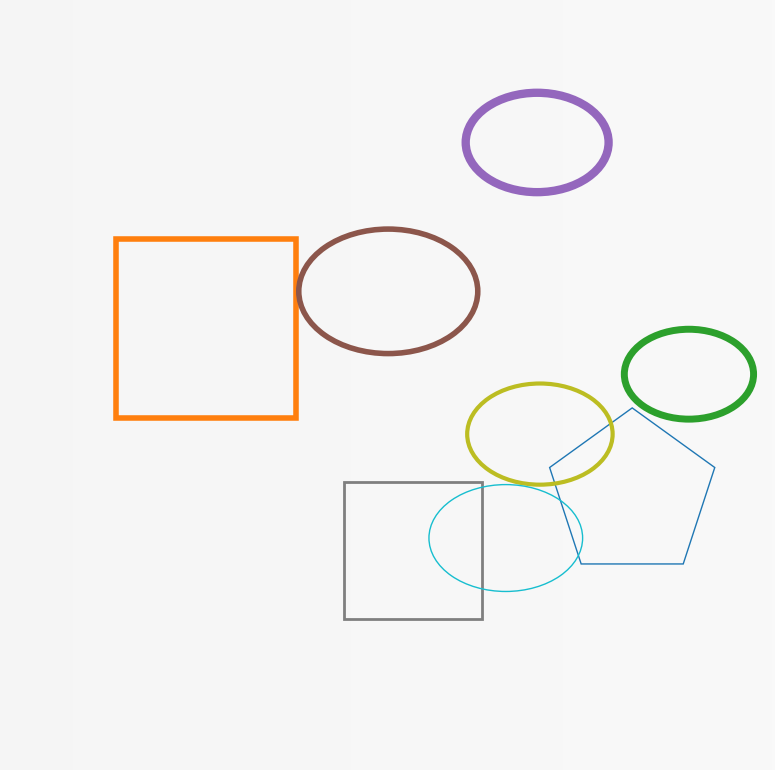[{"shape": "pentagon", "thickness": 0.5, "radius": 0.56, "center": [0.816, 0.358]}, {"shape": "square", "thickness": 2, "radius": 0.58, "center": [0.266, 0.573]}, {"shape": "oval", "thickness": 2.5, "radius": 0.42, "center": [0.889, 0.514]}, {"shape": "oval", "thickness": 3, "radius": 0.46, "center": [0.693, 0.815]}, {"shape": "oval", "thickness": 2, "radius": 0.58, "center": [0.501, 0.622]}, {"shape": "square", "thickness": 1, "radius": 0.45, "center": [0.533, 0.285]}, {"shape": "oval", "thickness": 1.5, "radius": 0.47, "center": [0.697, 0.436]}, {"shape": "oval", "thickness": 0.5, "radius": 0.5, "center": [0.653, 0.301]}]